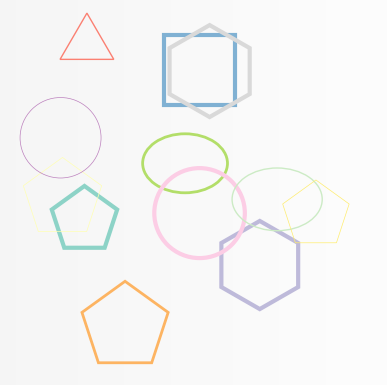[{"shape": "pentagon", "thickness": 3, "radius": 0.44, "center": [0.218, 0.428]}, {"shape": "pentagon", "thickness": 0.5, "radius": 0.53, "center": [0.161, 0.485]}, {"shape": "hexagon", "thickness": 3, "radius": 0.57, "center": [0.67, 0.312]}, {"shape": "triangle", "thickness": 1, "radius": 0.4, "center": [0.224, 0.886]}, {"shape": "square", "thickness": 3, "radius": 0.46, "center": [0.516, 0.818]}, {"shape": "pentagon", "thickness": 2, "radius": 0.58, "center": [0.323, 0.152]}, {"shape": "oval", "thickness": 2, "radius": 0.55, "center": [0.478, 0.576]}, {"shape": "circle", "thickness": 3, "radius": 0.58, "center": [0.515, 0.446]}, {"shape": "hexagon", "thickness": 3, "radius": 0.6, "center": [0.541, 0.815]}, {"shape": "circle", "thickness": 0.5, "radius": 0.52, "center": [0.156, 0.642]}, {"shape": "oval", "thickness": 1, "radius": 0.58, "center": [0.715, 0.482]}, {"shape": "pentagon", "thickness": 0.5, "radius": 0.45, "center": [0.815, 0.442]}]